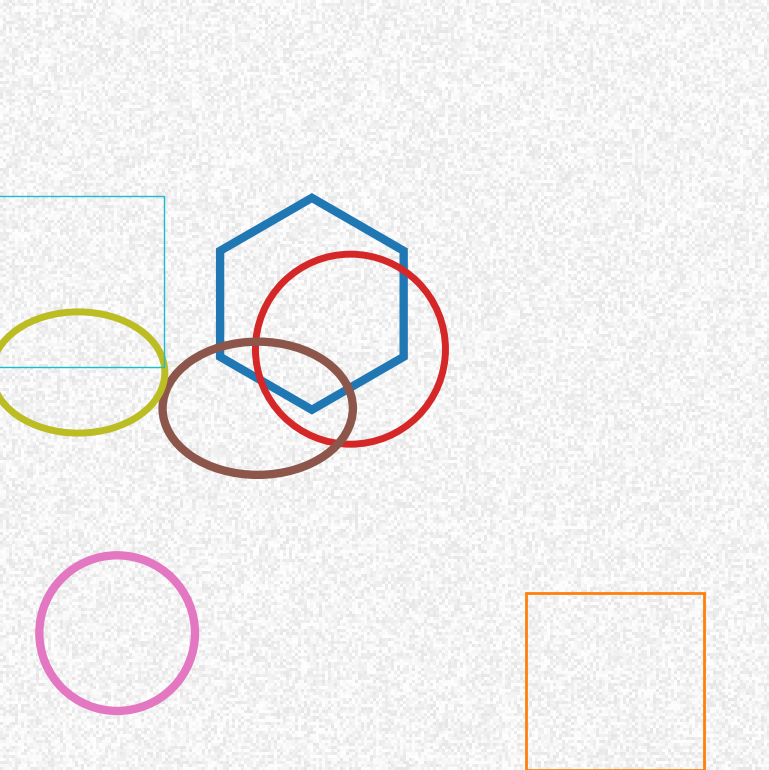[{"shape": "hexagon", "thickness": 3, "radius": 0.69, "center": [0.405, 0.605]}, {"shape": "square", "thickness": 1, "radius": 0.58, "center": [0.799, 0.115]}, {"shape": "circle", "thickness": 2.5, "radius": 0.62, "center": [0.455, 0.547]}, {"shape": "oval", "thickness": 3, "radius": 0.62, "center": [0.335, 0.47]}, {"shape": "circle", "thickness": 3, "radius": 0.51, "center": [0.152, 0.178]}, {"shape": "oval", "thickness": 2.5, "radius": 0.56, "center": [0.102, 0.516]}, {"shape": "square", "thickness": 0.5, "radius": 0.56, "center": [0.101, 0.634]}]